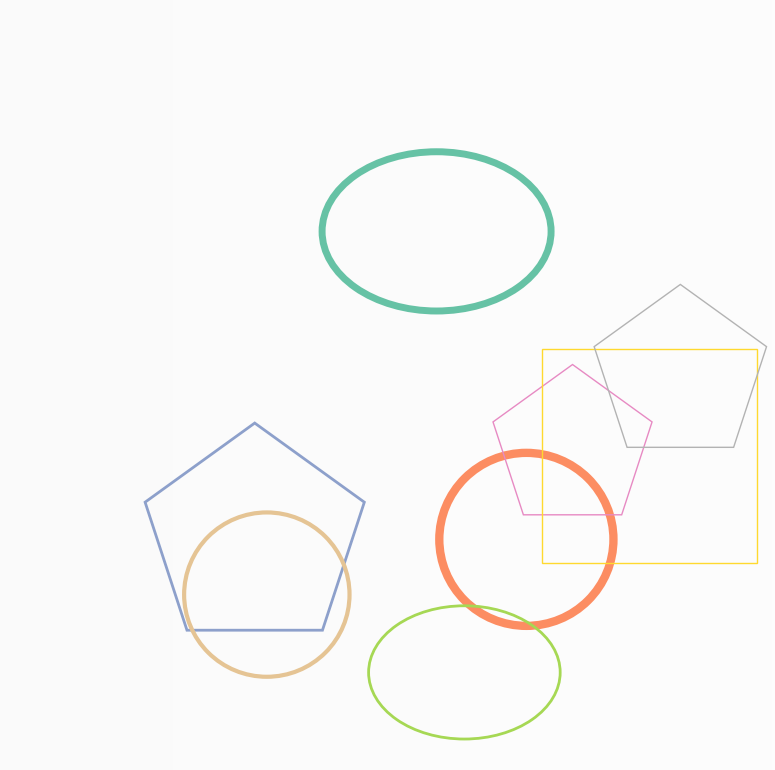[{"shape": "oval", "thickness": 2.5, "radius": 0.74, "center": [0.563, 0.7]}, {"shape": "circle", "thickness": 3, "radius": 0.56, "center": [0.679, 0.3]}, {"shape": "pentagon", "thickness": 1, "radius": 0.74, "center": [0.329, 0.302]}, {"shape": "pentagon", "thickness": 0.5, "radius": 0.54, "center": [0.739, 0.419]}, {"shape": "oval", "thickness": 1, "radius": 0.62, "center": [0.599, 0.127]}, {"shape": "square", "thickness": 0.5, "radius": 0.69, "center": [0.838, 0.408]}, {"shape": "circle", "thickness": 1.5, "radius": 0.53, "center": [0.344, 0.228]}, {"shape": "pentagon", "thickness": 0.5, "radius": 0.58, "center": [0.878, 0.514]}]